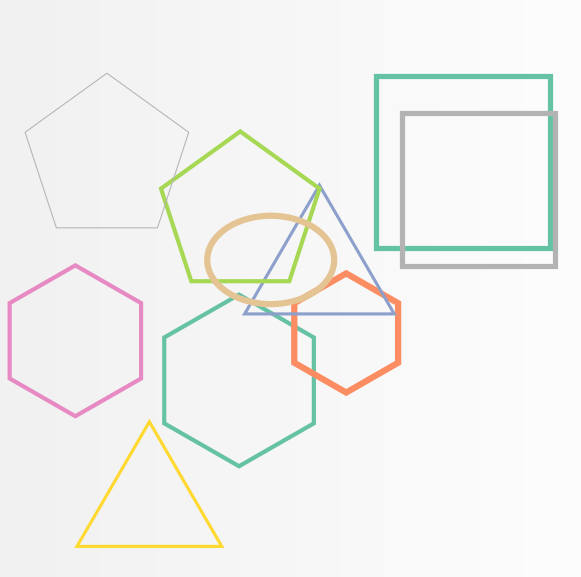[{"shape": "square", "thickness": 2.5, "radius": 0.75, "center": [0.797, 0.719]}, {"shape": "hexagon", "thickness": 2, "radius": 0.74, "center": [0.411, 0.34]}, {"shape": "hexagon", "thickness": 3, "radius": 0.52, "center": [0.596, 0.423]}, {"shape": "triangle", "thickness": 1.5, "radius": 0.74, "center": [0.55, 0.53]}, {"shape": "hexagon", "thickness": 2, "radius": 0.65, "center": [0.13, 0.409]}, {"shape": "pentagon", "thickness": 2, "radius": 0.72, "center": [0.413, 0.628]}, {"shape": "triangle", "thickness": 1.5, "radius": 0.72, "center": [0.257, 0.125]}, {"shape": "oval", "thickness": 3, "radius": 0.55, "center": [0.466, 0.549]}, {"shape": "square", "thickness": 2.5, "radius": 0.66, "center": [0.823, 0.671]}, {"shape": "pentagon", "thickness": 0.5, "radius": 0.74, "center": [0.184, 0.724]}]